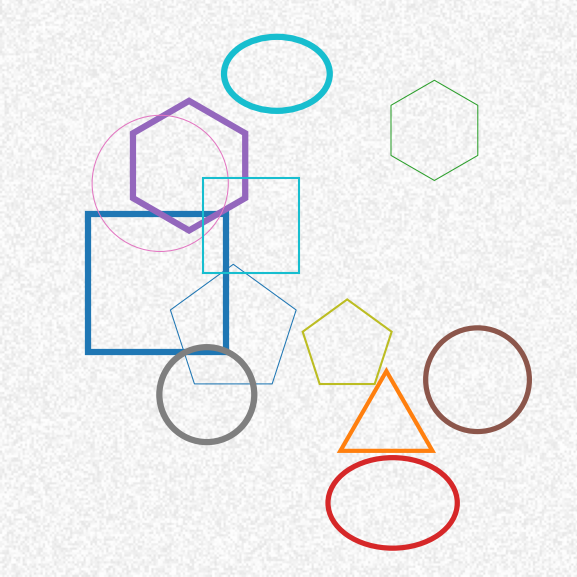[{"shape": "square", "thickness": 3, "radius": 0.6, "center": [0.271, 0.509]}, {"shape": "pentagon", "thickness": 0.5, "radius": 0.57, "center": [0.404, 0.427]}, {"shape": "triangle", "thickness": 2, "radius": 0.46, "center": [0.669, 0.264]}, {"shape": "hexagon", "thickness": 0.5, "radius": 0.43, "center": [0.752, 0.773]}, {"shape": "oval", "thickness": 2.5, "radius": 0.56, "center": [0.68, 0.128]}, {"shape": "hexagon", "thickness": 3, "radius": 0.56, "center": [0.327, 0.712]}, {"shape": "circle", "thickness": 2.5, "radius": 0.45, "center": [0.827, 0.342]}, {"shape": "circle", "thickness": 0.5, "radius": 0.59, "center": [0.277, 0.682]}, {"shape": "circle", "thickness": 3, "radius": 0.41, "center": [0.358, 0.316]}, {"shape": "pentagon", "thickness": 1, "radius": 0.4, "center": [0.601, 0.4]}, {"shape": "oval", "thickness": 3, "radius": 0.46, "center": [0.479, 0.871]}, {"shape": "square", "thickness": 1, "radius": 0.41, "center": [0.435, 0.609]}]